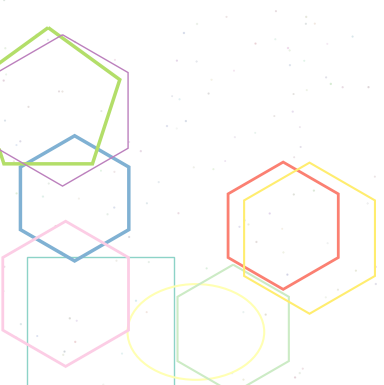[{"shape": "square", "thickness": 1, "radius": 0.95, "center": [0.262, 0.142]}, {"shape": "oval", "thickness": 1.5, "radius": 0.89, "center": [0.509, 0.138]}, {"shape": "hexagon", "thickness": 2, "radius": 0.83, "center": [0.736, 0.414]}, {"shape": "hexagon", "thickness": 2.5, "radius": 0.81, "center": [0.194, 0.485]}, {"shape": "pentagon", "thickness": 2.5, "radius": 0.98, "center": [0.125, 0.733]}, {"shape": "hexagon", "thickness": 2, "radius": 0.94, "center": [0.17, 0.237]}, {"shape": "hexagon", "thickness": 1, "radius": 0.98, "center": [0.162, 0.713]}, {"shape": "hexagon", "thickness": 1.5, "radius": 0.83, "center": [0.606, 0.146]}, {"shape": "hexagon", "thickness": 1.5, "radius": 0.98, "center": [0.804, 0.381]}]